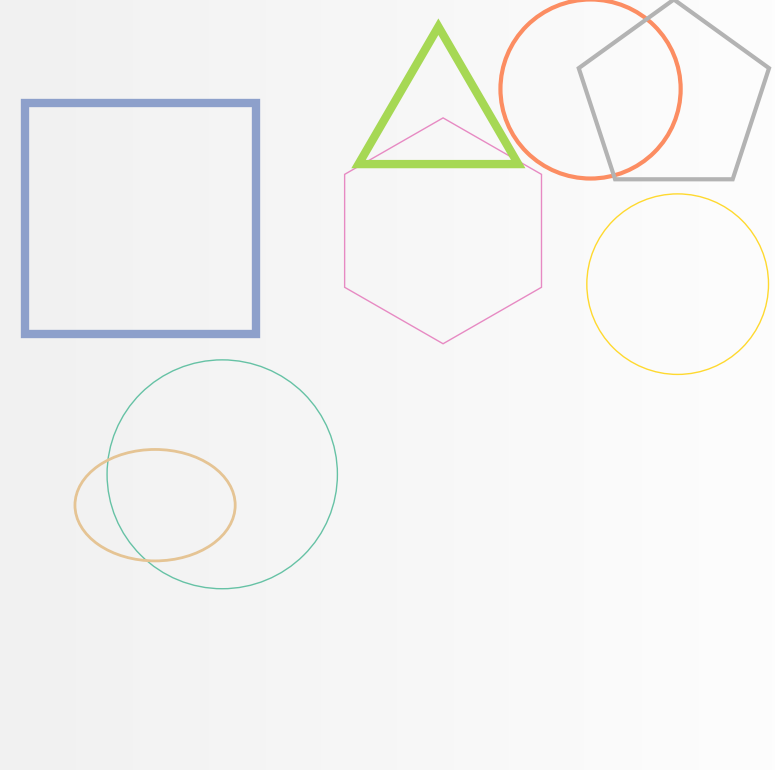[{"shape": "circle", "thickness": 0.5, "radius": 0.74, "center": [0.287, 0.384]}, {"shape": "circle", "thickness": 1.5, "radius": 0.58, "center": [0.762, 0.884]}, {"shape": "square", "thickness": 3, "radius": 0.75, "center": [0.181, 0.716]}, {"shape": "hexagon", "thickness": 0.5, "radius": 0.73, "center": [0.572, 0.7]}, {"shape": "triangle", "thickness": 3, "radius": 0.59, "center": [0.566, 0.846]}, {"shape": "circle", "thickness": 0.5, "radius": 0.59, "center": [0.874, 0.631]}, {"shape": "oval", "thickness": 1, "radius": 0.52, "center": [0.2, 0.344]}, {"shape": "pentagon", "thickness": 1.5, "radius": 0.65, "center": [0.87, 0.872]}]